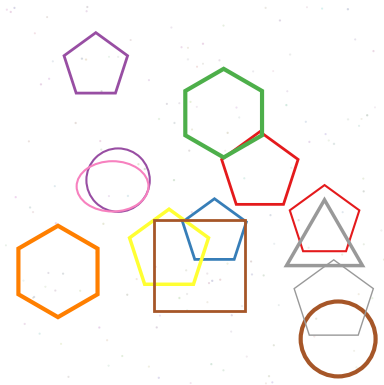[{"shape": "pentagon", "thickness": 1.5, "radius": 0.47, "center": [0.843, 0.424]}, {"shape": "pentagon", "thickness": 2, "radius": 0.52, "center": [0.675, 0.554]}, {"shape": "pentagon", "thickness": 2, "radius": 0.44, "center": [0.557, 0.397]}, {"shape": "hexagon", "thickness": 3, "radius": 0.58, "center": [0.581, 0.706]}, {"shape": "circle", "thickness": 1.5, "radius": 0.41, "center": [0.307, 0.532]}, {"shape": "pentagon", "thickness": 2, "radius": 0.43, "center": [0.249, 0.828]}, {"shape": "hexagon", "thickness": 3, "radius": 0.59, "center": [0.151, 0.295]}, {"shape": "pentagon", "thickness": 2.5, "radius": 0.54, "center": [0.439, 0.349]}, {"shape": "circle", "thickness": 3, "radius": 0.49, "center": [0.878, 0.12]}, {"shape": "square", "thickness": 2, "radius": 0.59, "center": [0.517, 0.31]}, {"shape": "oval", "thickness": 1.5, "radius": 0.47, "center": [0.292, 0.516]}, {"shape": "triangle", "thickness": 2.5, "radius": 0.57, "center": [0.843, 0.367]}, {"shape": "pentagon", "thickness": 1, "radius": 0.54, "center": [0.867, 0.217]}]